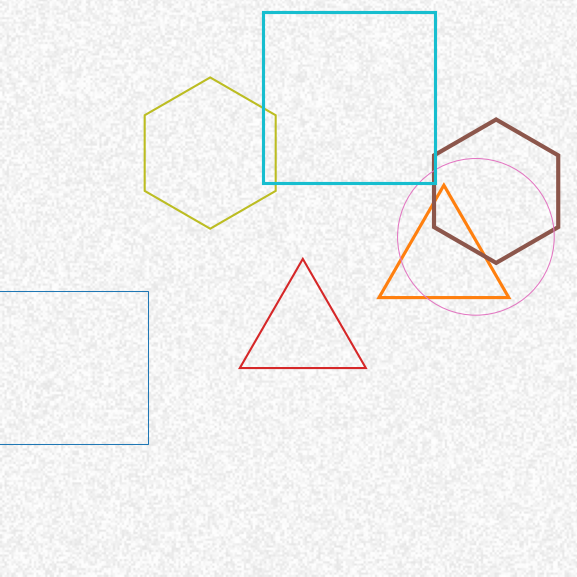[{"shape": "square", "thickness": 0.5, "radius": 0.66, "center": [0.124, 0.363]}, {"shape": "triangle", "thickness": 1.5, "radius": 0.65, "center": [0.769, 0.549]}, {"shape": "triangle", "thickness": 1, "radius": 0.63, "center": [0.524, 0.425]}, {"shape": "hexagon", "thickness": 2, "radius": 0.62, "center": [0.859, 0.668]}, {"shape": "circle", "thickness": 0.5, "radius": 0.68, "center": [0.824, 0.589]}, {"shape": "hexagon", "thickness": 1, "radius": 0.65, "center": [0.364, 0.734]}, {"shape": "square", "thickness": 1.5, "radius": 0.74, "center": [0.604, 0.831]}]